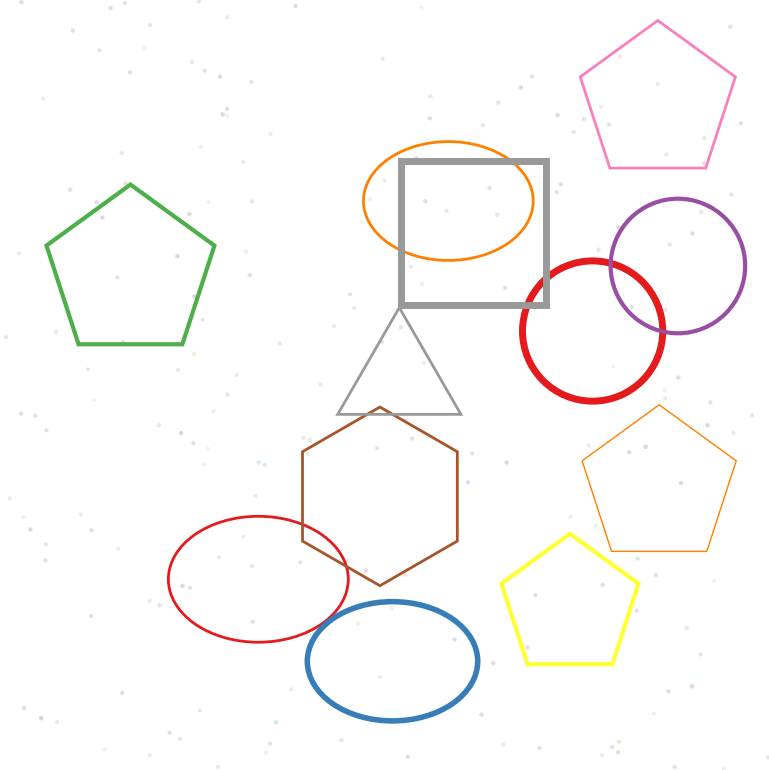[{"shape": "circle", "thickness": 2.5, "radius": 0.46, "center": [0.77, 0.57]}, {"shape": "oval", "thickness": 1, "radius": 0.58, "center": [0.335, 0.248]}, {"shape": "oval", "thickness": 2, "radius": 0.55, "center": [0.51, 0.141]}, {"shape": "pentagon", "thickness": 1.5, "radius": 0.57, "center": [0.169, 0.646]}, {"shape": "circle", "thickness": 1.5, "radius": 0.44, "center": [0.88, 0.655]}, {"shape": "pentagon", "thickness": 0.5, "radius": 0.53, "center": [0.856, 0.369]}, {"shape": "oval", "thickness": 1, "radius": 0.55, "center": [0.582, 0.739]}, {"shape": "pentagon", "thickness": 1.5, "radius": 0.47, "center": [0.74, 0.213]}, {"shape": "hexagon", "thickness": 1, "radius": 0.58, "center": [0.493, 0.355]}, {"shape": "pentagon", "thickness": 1, "radius": 0.53, "center": [0.854, 0.867]}, {"shape": "triangle", "thickness": 1, "radius": 0.46, "center": [0.519, 0.508]}, {"shape": "square", "thickness": 2.5, "radius": 0.47, "center": [0.615, 0.697]}]